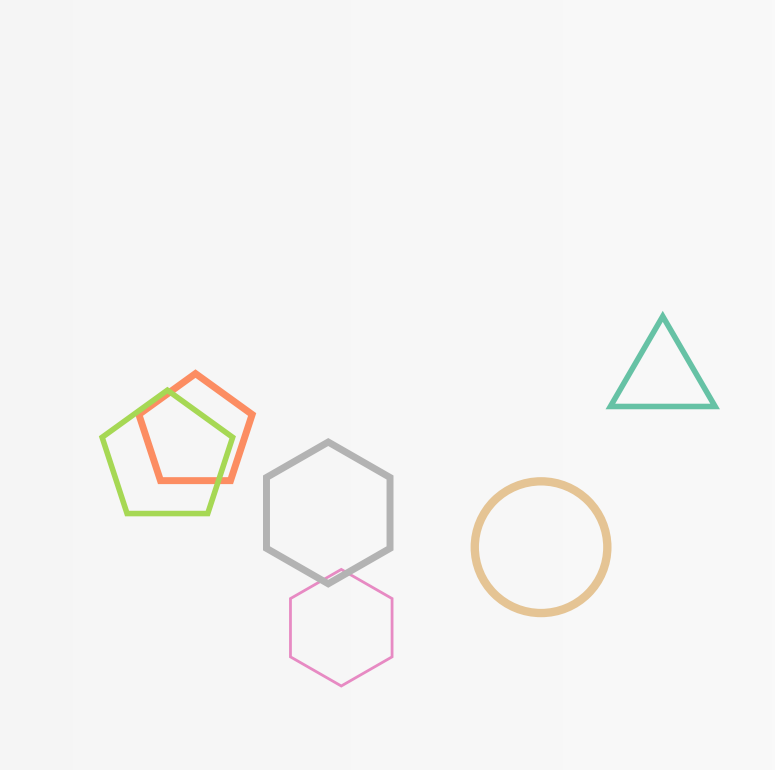[{"shape": "triangle", "thickness": 2, "radius": 0.39, "center": [0.855, 0.511]}, {"shape": "pentagon", "thickness": 2.5, "radius": 0.38, "center": [0.252, 0.438]}, {"shape": "hexagon", "thickness": 1, "radius": 0.38, "center": [0.44, 0.185]}, {"shape": "pentagon", "thickness": 2, "radius": 0.44, "center": [0.216, 0.405]}, {"shape": "circle", "thickness": 3, "radius": 0.43, "center": [0.698, 0.289]}, {"shape": "hexagon", "thickness": 2.5, "radius": 0.46, "center": [0.424, 0.334]}]